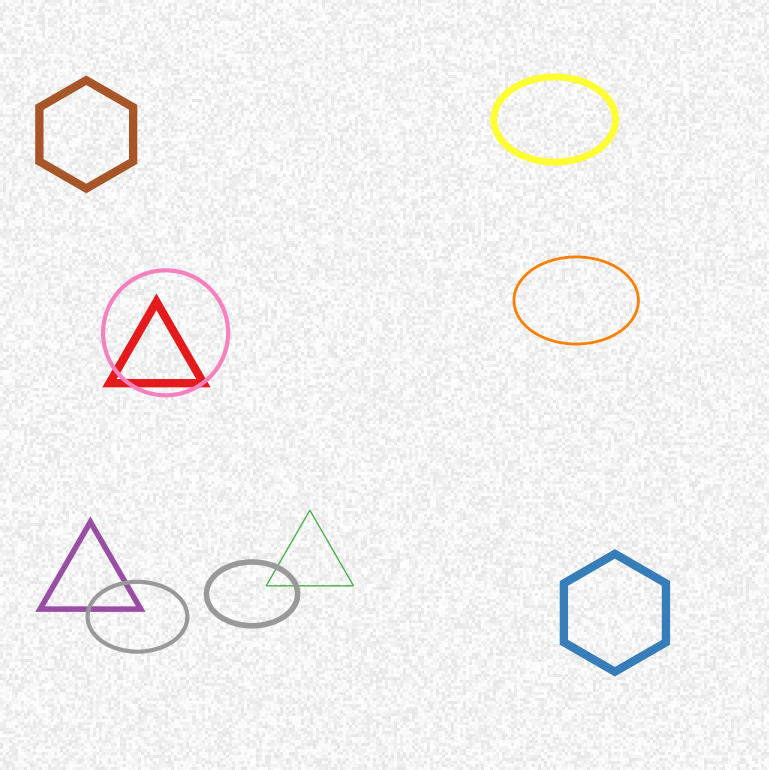[{"shape": "triangle", "thickness": 3, "radius": 0.35, "center": [0.203, 0.538]}, {"shape": "hexagon", "thickness": 3, "radius": 0.38, "center": [0.799, 0.204]}, {"shape": "triangle", "thickness": 0.5, "radius": 0.33, "center": [0.402, 0.272]}, {"shape": "triangle", "thickness": 2, "radius": 0.38, "center": [0.117, 0.247]}, {"shape": "oval", "thickness": 1, "radius": 0.4, "center": [0.748, 0.61]}, {"shape": "oval", "thickness": 2.5, "radius": 0.4, "center": [0.72, 0.845]}, {"shape": "hexagon", "thickness": 3, "radius": 0.35, "center": [0.112, 0.825]}, {"shape": "circle", "thickness": 1.5, "radius": 0.41, "center": [0.215, 0.568]}, {"shape": "oval", "thickness": 2, "radius": 0.3, "center": [0.327, 0.229]}, {"shape": "oval", "thickness": 1.5, "radius": 0.32, "center": [0.179, 0.199]}]